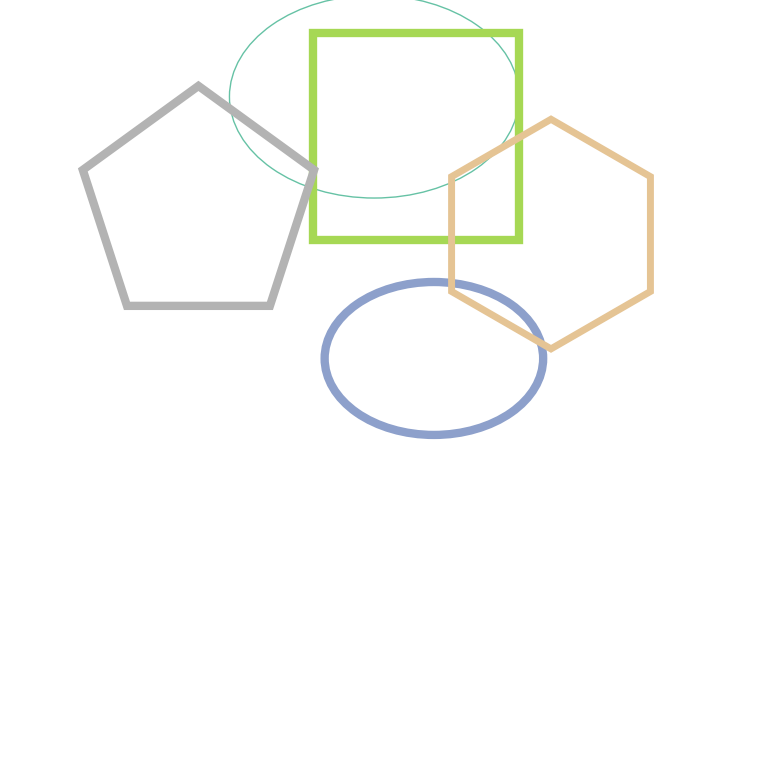[{"shape": "oval", "thickness": 0.5, "radius": 0.94, "center": [0.486, 0.874]}, {"shape": "oval", "thickness": 3, "radius": 0.71, "center": [0.564, 0.534]}, {"shape": "square", "thickness": 3, "radius": 0.67, "center": [0.54, 0.823]}, {"shape": "hexagon", "thickness": 2.5, "radius": 0.75, "center": [0.716, 0.696]}, {"shape": "pentagon", "thickness": 3, "radius": 0.79, "center": [0.258, 0.731]}]